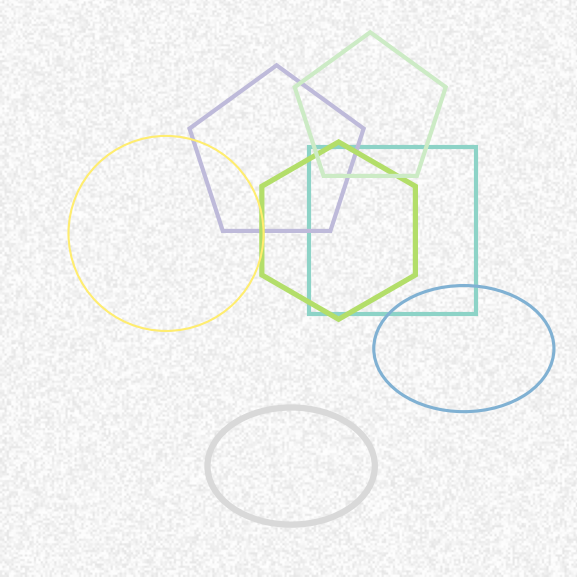[{"shape": "square", "thickness": 2, "radius": 0.72, "center": [0.679, 0.601]}, {"shape": "pentagon", "thickness": 2, "radius": 0.79, "center": [0.479, 0.728]}, {"shape": "oval", "thickness": 1.5, "radius": 0.78, "center": [0.803, 0.395]}, {"shape": "hexagon", "thickness": 2.5, "radius": 0.77, "center": [0.586, 0.6]}, {"shape": "oval", "thickness": 3, "radius": 0.72, "center": [0.504, 0.192]}, {"shape": "pentagon", "thickness": 2, "radius": 0.69, "center": [0.641, 0.806]}, {"shape": "circle", "thickness": 1, "radius": 0.84, "center": [0.288, 0.595]}]